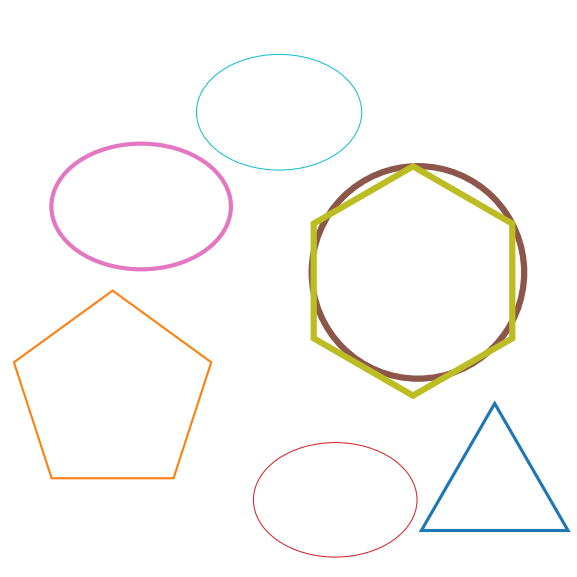[{"shape": "triangle", "thickness": 1.5, "radius": 0.73, "center": [0.857, 0.154]}, {"shape": "pentagon", "thickness": 1, "radius": 0.9, "center": [0.195, 0.316]}, {"shape": "oval", "thickness": 0.5, "radius": 0.71, "center": [0.58, 0.134]}, {"shape": "circle", "thickness": 3, "radius": 0.92, "center": [0.724, 0.527]}, {"shape": "oval", "thickness": 2, "radius": 0.78, "center": [0.244, 0.642]}, {"shape": "hexagon", "thickness": 3, "radius": 0.99, "center": [0.715, 0.513]}, {"shape": "oval", "thickness": 0.5, "radius": 0.72, "center": [0.483, 0.805]}]